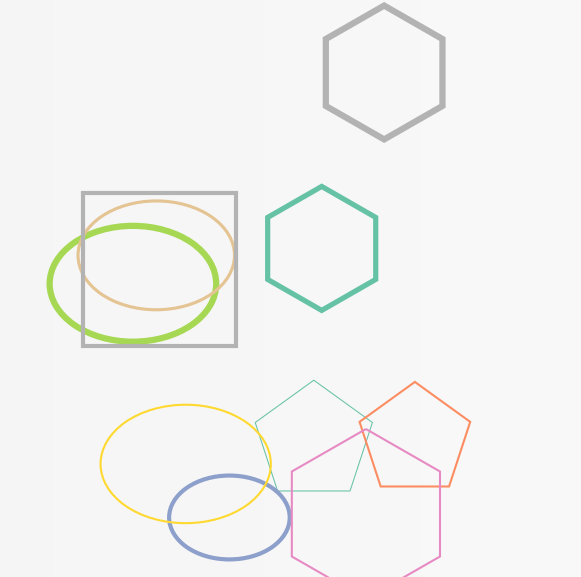[{"shape": "hexagon", "thickness": 2.5, "radius": 0.54, "center": [0.553, 0.569]}, {"shape": "pentagon", "thickness": 0.5, "radius": 0.53, "center": [0.54, 0.235]}, {"shape": "pentagon", "thickness": 1, "radius": 0.5, "center": [0.714, 0.238]}, {"shape": "oval", "thickness": 2, "radius": 0.52, "center": [0.395, 0.103]}, {"shape": "hexagon", "thickness": 1, "radius": 0.74, "center": [0.63, 0.109]}, {"shape": "oval", "thickness": 3, "radius": 0.72, "center": [0.229, 0.508]}, {"shape": "oval", "thickness": 1, "radius": 0.73, "center": [0.319, 0.196]}, {"shape": "oval", "thickness": 1.5, "radius": 0.67, "center": [0.269, 0.557]}, {"shape": "hexagon", "thickness": 3, "radius": 0.58, "center": [0.661, 0.874]}, {"shape": "square", "thickness": 2, "radius": 0.66, "center": [0.274, 0.532]}]